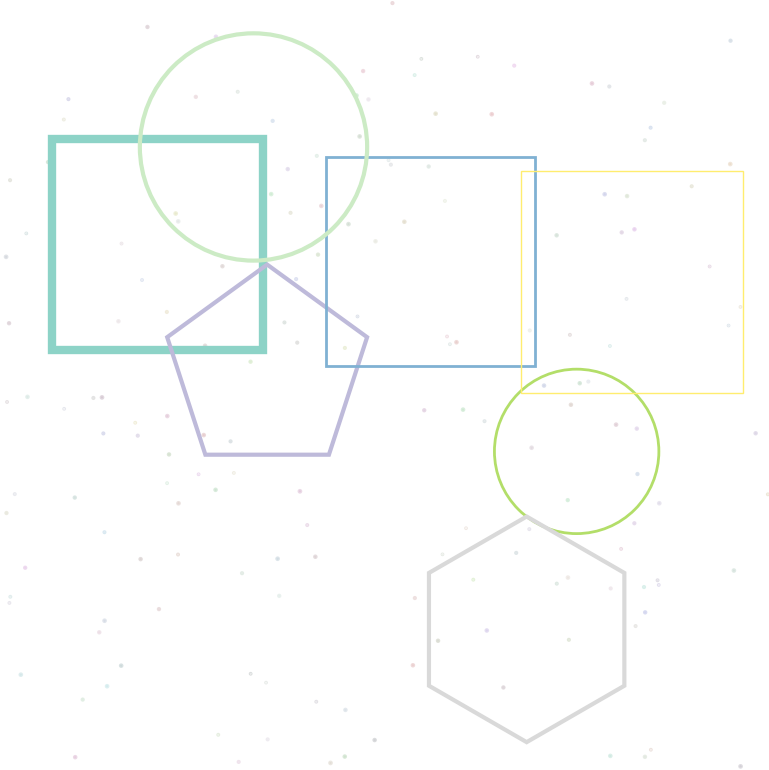[{"shape": "square", "thickness": 3, "radius": 0.69, "center": [0.204, 0.683]}, {"shape": "pentagon", "thickness": 1.5, "radius": 0.68, "center": [0.347, 0.52]}, {"shape": "square", "thickness": 1, "radius": 0.68, "center": [0.559, 0.661]}, {"shape": "circle", "thickness": 1, "radius": 0.53, "center": [0.749, 0.414]}, {"shape": "hexagon", "thickness": 1.5, "radius": 0.73, "center": [0.684, 0.183]}, {"shape": "circle", "thickness": 1.5, "radius": 0.74, "center": [0.329, 0.809]}, {"shape": "square", "thickness": 0.5, "radius": 0.72, "center": [0.82, 0.633]}]